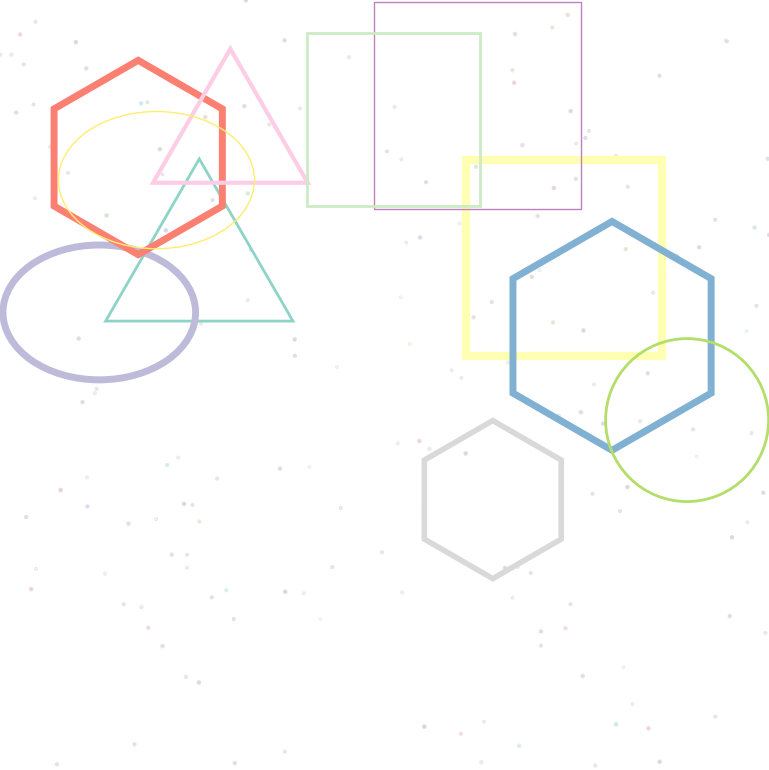[{"shape": "triangle", "thickness": 1, "radius": 0.7, "center": [0.259, 0.653]}, {"shape": "square", "thickness": 3, "radius": 0.63, "center": [0.733, 0.665]}, {"shape": "oval", "thickness": 2.5, "radius": 0.63, "center": [0.129, 0.594]}, {"shape": "hexagon", "thickness": 2.5, "radius": 0.63, "center": [0.179, 0.795]}, {"shape": "hexagon", "thickness": 2.5, "radius": 0.74, "center": [0.795, 0.564]}, {"shape": "circle", "thickness": 1, "radius": 0.53, "center": [0.892, 0.454]}, {"shape": "triangle", "thickness": 1.5, "radius": 0.58, "center": [0.299, 0.821]}, {"shape": "hexagon", "thickness": 2, "radius": 0.51, "center": [0.64, 0.351]}, {"shape": "square", "thickness": 0.5, "radius": 0.67, "center": [0.62, 0.863]}, {"shape": "square", "thickness": 1, "radius": 0.56, "center": [0.511, 0.845]}, {"shape": "oval", "thickness": 0.5, "radius": 0.64, "center": [0.203, 0.766]}]